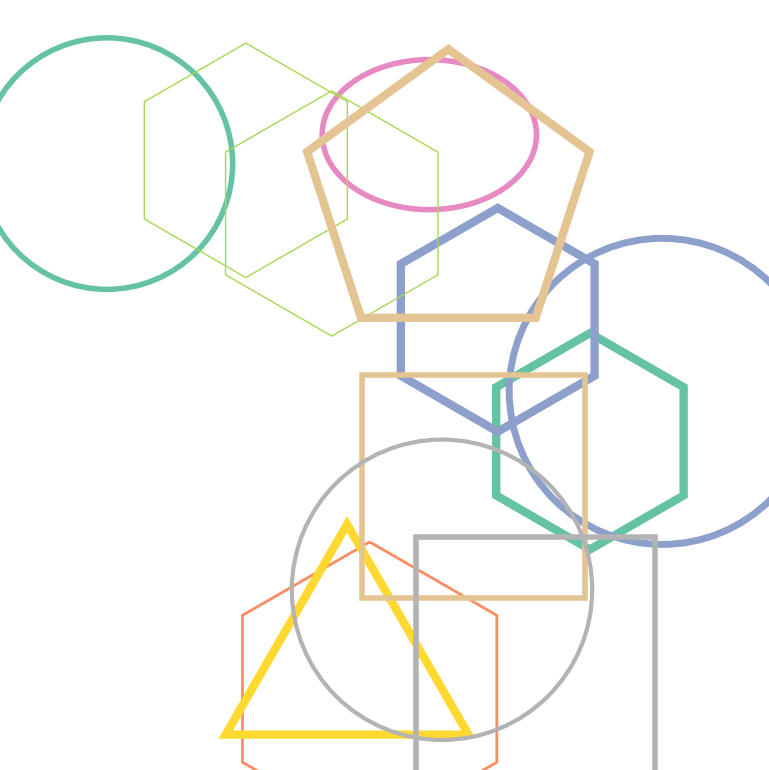[{"shape": "circle", "thickness": 2, "radius": 0.82, "center": [0.139, 0.788]}, {"shape": "hexagon", "thickness": 3, "radius": 0.7, "center": [0.766, 0.427]}, {"shape": "hexagon", "thickness": 1, "radius": 0.95, "center": [0.48, 0.105]}, {"shape": "hexagon", "thickness": 3, "radius": 0.73, "center": [0.646, 0.585]}, {"shape": "circle", "thickness": 2.5, "radius": 0.99, "center": [0.86, 0.492]}, {"shape": "oval", "thickness": 2, "radius": 0.7, "center": [0.558, 0.825]}, {"shape": "hexagon", "thickness": 0.5, "radius": 0.8, "center": [0.431, 0.723]}, {"shape": "hexagon", "thickness": 0.5, "radius": 0.76, "center": [0.319, 0.792]}, {"shape": "triangle", "thickness": 3, "radius": 0.91, "center": [0.451, 0.137]}, {"shape": "pentagon", "thickness": 3, "radius": 0.96, "center": [0.582, 0.743]}, {"shape": "square", "thickness": 2, "radius": 0.72, "center": [0.615, 0.368]}, {"shape": "circle", "thickness": 1.5, "radius": 0.98, "center": [0.574, 0.234]}, {"shape": "square", "thickness": 2, "radius": 0.78, "center": [0.695, 0.148]}]